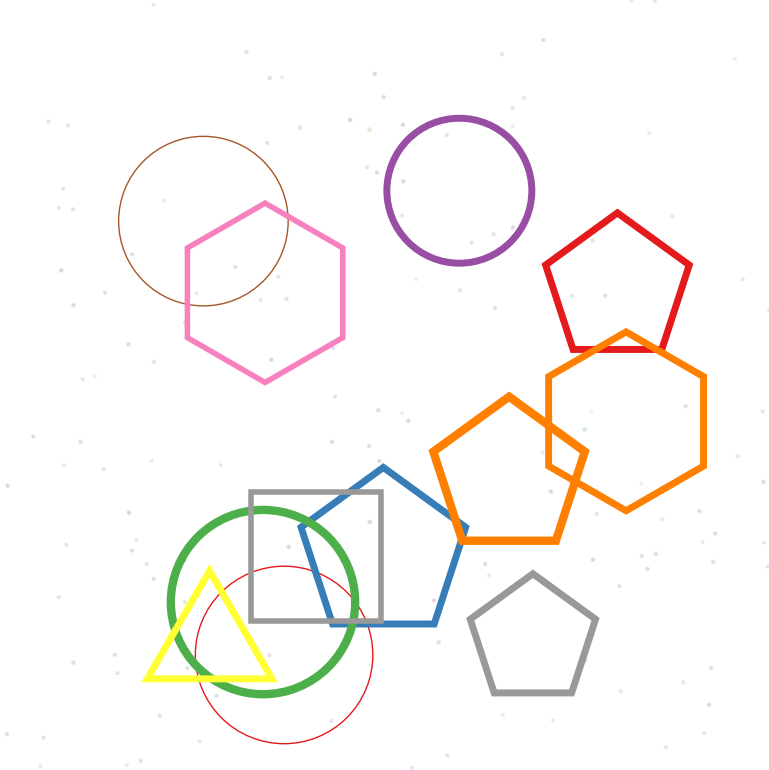[{"shape": "circle", "thickness": 0.5, "radius": 0.58, "center": [0.369, 0.149]}, {"shape": "pentagon", "thickness": 2.5, "radius": 0.49, "center": [0.802, 0.625]}, {"shape": "pentagon", "thickness": 2.5, "radius": 0.56, "center": [0.498, 0.281]}, {"shape": "circle", "thickness": 3, "radius": 0.6, "center": [0.342, 0.218]}, {"shape": "circle", "thickness": 2.5, "radius": 0.47, "center": [0.597, 0.752]}, {"shape": "hexagon", "thickness": 2.5, "radius": 0.58, "center": [0.813, 0.453]}, {"shape": "pentagon", "thickness": 3, "radius": 0.52, "center": [0.661, 0.381]}, {"shape": "triangle", "thickness": 2.5, "radius": 0.47, "center": [0.272, 0.165]}, {"shape": "circle", "thickness": 0.5, "radius": 0.55, "center": [0.264, 0.713]}, {"shape": "hexagon", "thickness": 2, "radius": 0.58, "center": [0.344, 0.62]}, {"shape": "square", "thickness": 2, "radius": 0.42, "center": [0.41, 0.277]}, {"shape": "pentagon", "thickness": 2.5, "radius": 0.43, "center": [0.692, 0.169]}]